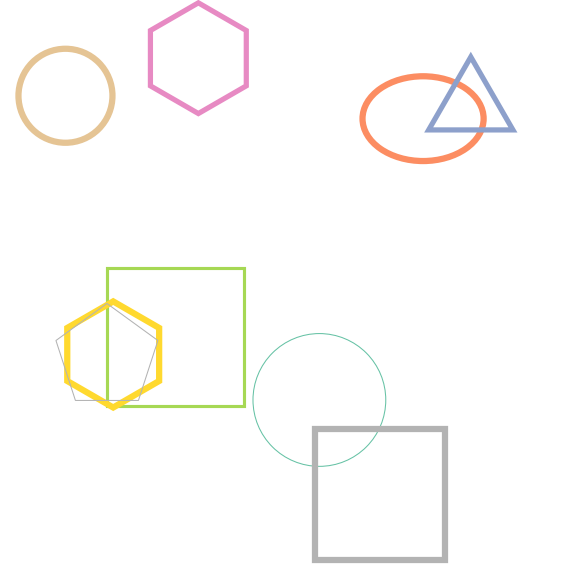[{"shape": "circle", "thickness": 0.5, "radius": 0.57, "center": [0.553, 0.307]}, {"shape": "oval", "thickness": 3, "radius": 0.52, "center": [0.733, 0.794]}, {"shape": "triangle", "thickness": 2.5, "radius": 0.42, "center": [0.815, 0.816]}, {"shape": "hexagon", "thickness": 2.5, "radius": 0.48, "center": [0.343, 0.898]}, {"shape": "square", "thickness": 1.5, "radius": 0.59, "center": [0.304, 0.416]}, {"shape": "hexagon", "thickness": 3, "radius": 0.46, "center": [0.196, 0.385]}, {"shape": "circle", "thickness": 3, "radius": 0.41, "center": [0.113, 0.833]}, {"shape": "pentagon", "thickness": 0.5, "radius": 0.46, "center": [0.185, 0.381]}, {"shape": "square", "thickness": 3, "radius": 0.56, "center": [0.658, 0.143]}]